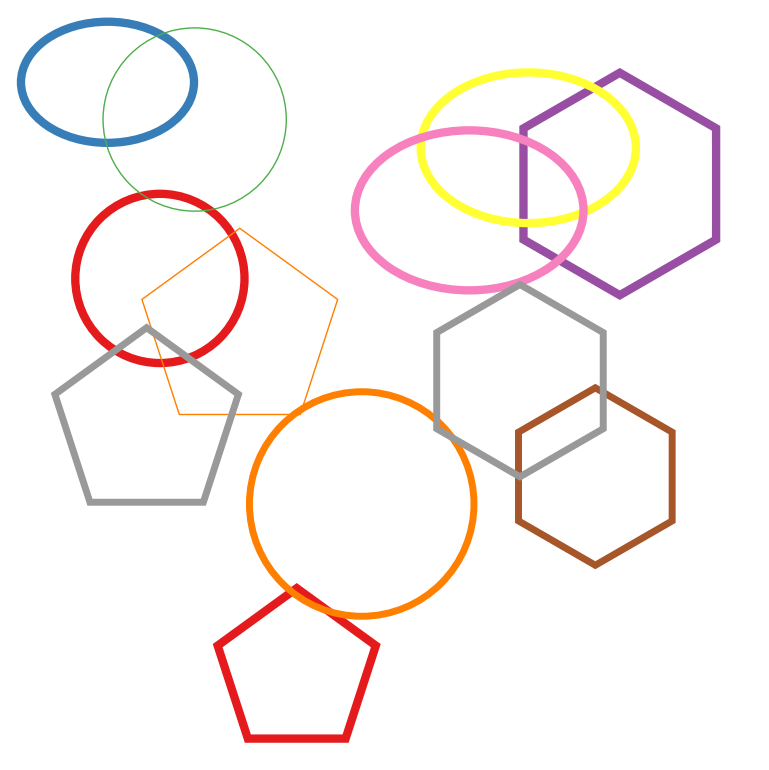[{"shape": "pentagon", "thickness": 3, "radius": 0.54, "center": [0.385, 0.128]}, {"shape": "circle", "thickness": 3, "radius": 0.55, "center": [0.208, 0.638]}, {"shape": "oval", "thickness": 3, "radius": 0.56, "center": [0.14, 0.893]}, {"shape": "circle", "thickness": 0.5, "radius": 0.59, "center": [0.253, 0.845]}, {"shape": "hexagon", "thickness": 3, "radius": 0.72, "center": [0.805, 0.761]}, {"shape": "circle", "thickness": 2.5, "radius": 0.73, "center": [0.47, 0.345]}, {"shape": "pentagon", "thickness": 0.5, "radius": 0.67, "center": [0.311, 0.57]}, {"shape": "oval", "thickness": 3, "radius": 0.7, "center": [0.686, 0.808]}, {"shape": "hexagon", "thickness": 2.5, "radius": 0.58, "center": [0.773, 0.381]}, {"shape": "oval", "thickness": 3, "radius": 0.74, "center": [0.609, 0.727]}, {"shape": "pentagon", "thickness": 2.5, "radius": 0.63, "center": [0.19, 0.449]}, {"shape": "hexagon", "thickness": 2.5, "radius": 0.62, "center": [0.675, 0.506]}]